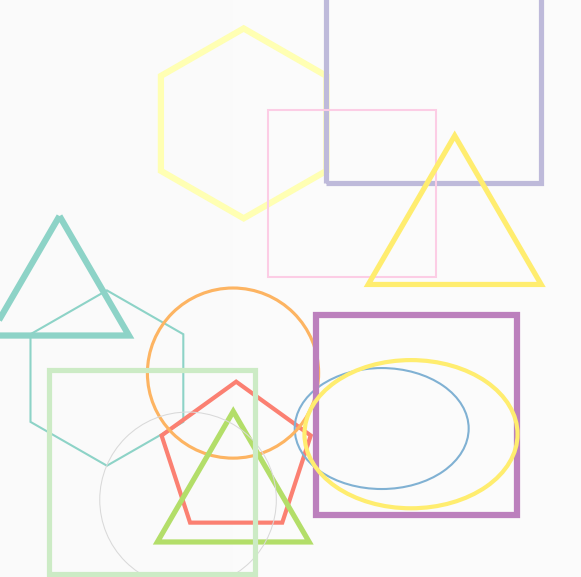[{"shape": "hexagon", "thickness": 1, "radius": 0.76, "center": [0.184, 0.344]}, {"shape": "triangle", "thickness": 3, "radius": 0.69, "center": [0.102, 0.487]}, {"shape": "hexagon", "thickness": 3, "radius": 0.82, "center": [0.419, 0.785]}, {"shape": "square", "thickness": 2.5, "radius": 0.92, "center": [0.746, 0.868]}, {"shape": "pentagon", "thickness": 2, "radius": 0.67, "center": [0.406, 0.203]}, {"shape": "oval", "thickness": 1, "radius": 0.75, "center": [0.657, 0.257]}, {"shape": "circle", "thickness": 1.5, "radius": 0.74, "center": [0.401, 0.353]}, {"shape": "triangle", "thickness": 2.5, "radius": 0.75, "center": [0.401, 0.136]}, {"shape": "square", "thickness": 1, "radius": 0.72, "center": [0.606, 0.664]}, {"shape": "circle", "thickness": 0.5, "radius": 0.76, "center": [0.323, 0.134]}, {"shape": "square", "thickness": 3, "radius": 0.87, "center": [0.716, 0.28]}, {"shape": "square", "thickness": 2.5, "radius": 0.88, "center": [0.262, 0.181]}, {"shape": "triangle", "thickness": 2.5, "radius": 0.86, "center": [0.782, 0.592]}, {"shape": "oval", "thickness": 2, "radius": 0.92, "center": [0.707, 0.247]}]